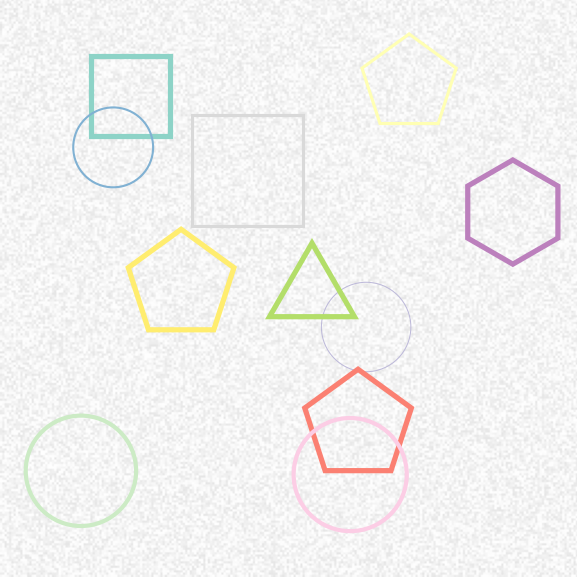[{"shape": "square", "thickness": 2.5, "radius": 0.34, "center": [0.226, 0.833]}, {"shape": "pentagon", "thickness": 1.5, "radius": 0.43, "center": [0.708, 0.855]}, {"shape": "circle", "thickness": 0.5, "radius": 0.39, "center": [0.634, 0.433]}, {"shape": "pentagon", "thickness": 2.5, "radius": 0.49, "center": [0.62, 0.263]}, {"shape": "circle", "thickness": 1, "radius": 0.35, "center": [0.196, 0.744]}, {"shape": "triangle", "thickness": 2.5, "radius": 0.42, "center": [0.54, 0.493]}, {"shape": "circle", "thickness": 2, "radius": 0.49, "center": [0.606, 0.177]}, {"shape": "square", "thickness": 1.5, "radius": 0.48, "center": [0.429, 0.703]}, {"shape": "hexagon", "thickness": 2.5, "radius": 0.45, "center": [0.888, 0.632]}, {"shape": "circle", "thickness": 2, "radius": 0.48, "center": [0.14, 0.184]}, {"shape": "pentagon", "thickness": 2.5, "radius": 0.48, "center": [0.314, 0.506]}]